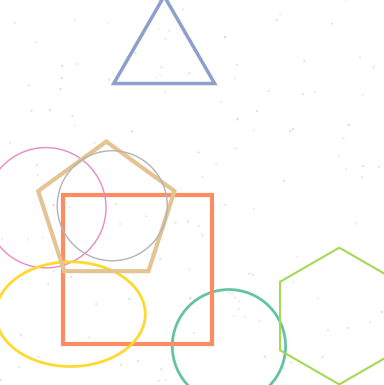[{"shape": "circle", "thickness": 2, "radius": 0.74, "center": [0.595, 0.101]}, {"shape": "square", "thickness": 3, "radius": 0.97, "center": [0.357, 0.299]}, {"shape": "triangle", "thickness": 2.5, "radius": 0.76, "center": [0.426, 0.859]}, {"shape": "circle", "thickness": 1, "radius": 0.78, "center": [0.119, 0.46]}, {"shape": "hexagon", "thickness": 1.5, "radius": 0.89, "center": [0.881, 0.179]}, {"shape": "oval", "thickness": 2, "radius": 0.97, "center": [0.183, 0.184]}, {"shape": "pentagon", "thickness": 3, "radius": 0.93, "center": [0.276, 0.446]}, {"shape": "circle", "thickness": 1, "radius": 0.71, "center": [0.292, 0.466]}]